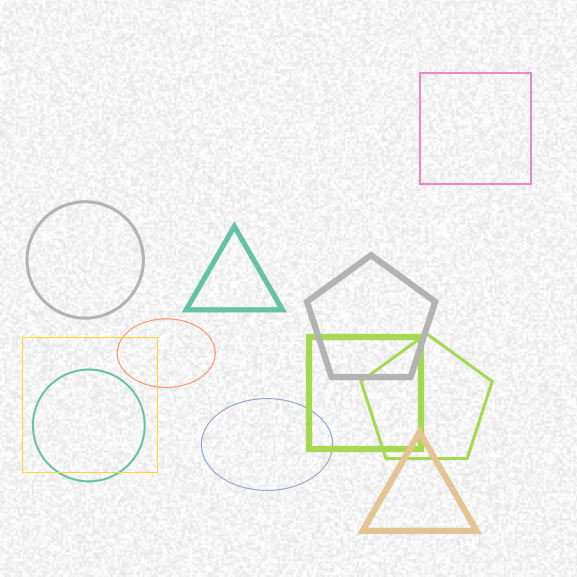[{"shape": "triangle", "thickness": 2.5, "radius": 0.48, "center": [0.406, 0.511]}, {"shape": "circle", "thickness": 1, "radius": 0.48, "center": [0.154, 0.262]}, {"shape": "oval", "thickness": 0.5, "radius": 0.42, "center": [0.288, 0.388]}, {"shape": "oval", "thickness": 0.5, "radius": 0.57, "center": [0.462, 0.229]}, {"shape": "square", "thickness": 1, "radius": 0.48, "center": [0.823, 0.776]}, {"shape": "pentagon", "thickness": 1.5, "radius": 0.6, "center": [0.739, 0.302]}, {"shape": "square", "thickness": 3, "radius": 0.49, "center": [0.632, 0.319]}, {"shape": "square", "thickness": 0.5, "radius": 0.58, "center": [0.156, 0.299]}, {"shape": "triangle", "thickness": 3, "radius": 0.57, "center": [0.727, 0.137]}, {"shape": "circle", "thickness": 1.5, "radius": 0.5, "center": [0.148, 0.549]}, {"shape": "pentagon", "thickness": 3, "radius": 0.58, "center": [0.643, 0.441]}]